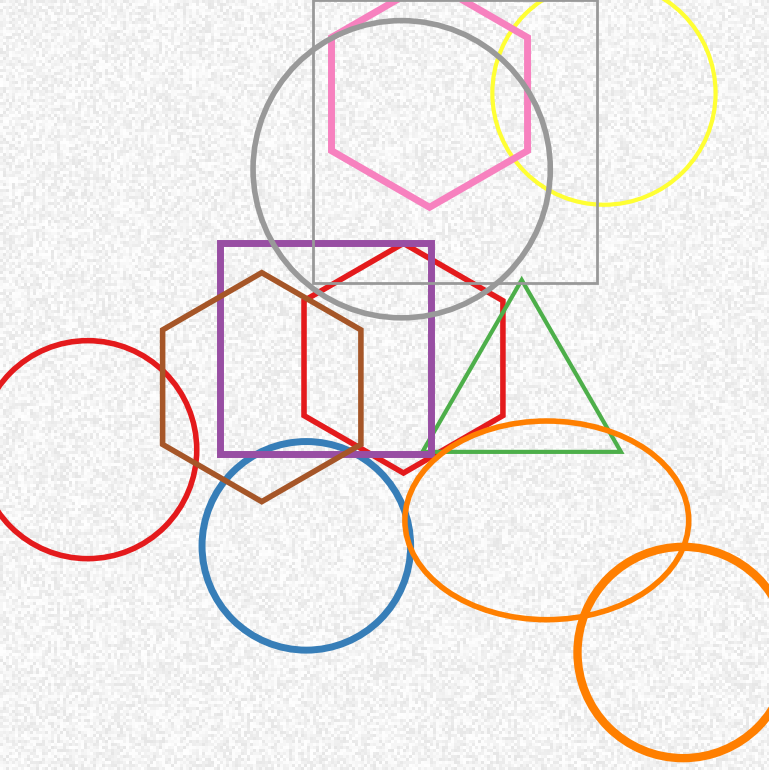[{"shape": "hexagon", "thickness": 2, "radius": 0.75, "center": [0.524, 0.535]}, {"shape": "circle", "thickness": 2, "radius": 0.71, "center": [0.114, 0.416]}, {"shape": "circle", "thickness": 2.5, "radius": 0.68, "center": [0.398, 0.291]}, {"shape": "triangle", "thickness": 1.5, "radius": 0.74, "center": [0.678, 0.488]}, {"shape": "square", "thickness": 2.5, "radius": 0.69, "center": [0.422, 0.547]}, {"shape": "oval", "thickness": 2, "radius": 0.92, "center": [0.71, 0.324]}, {"shape": "circle", "thickness": 3, "radius": 0.69, "center": [0.887, 0.153]}, {"shape": "circle", "thickness": 1.5, "radius": 0.72, "center": [0.784, 0.879]}, {"shape": "hexagon", "thickness": 2, "radius": 0.74, "center": [0.34, 0.497]}, {"shape": "hexagon", "thickness": 2.5, "radius": 0.73, "center": [0.558, 0.878]}, {"shape": "square", "thickness": 1, "radius": 0.92, "center": [0.59, 0.816]}, {"shape": "circle", "thickness": 2, "radius": 0.97, "center": [0.522, 0.78]}]